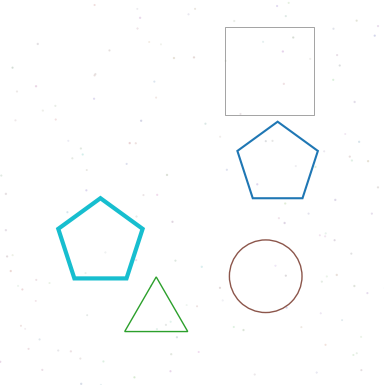[{"shape": "pentagon", "thickness": 1.5, "radius": 0.55, "center": [0.721, 0.574]}, {"shape": "triangle", "thickness": 1, "radius": 0.47, "center": [0.406, 0.186]}, {"shape": "circle", "thickness": 1, "radius": 0.47, "center": [0.69, 0.283]}, {"shape": "square", "thickness": 0.5, "radius": 0.57, "center": [0.7, 0.816]}, {"shape": "pentagon", "thickness": 3, "radius": 0.58, "center": [0.261, 0.37]}]